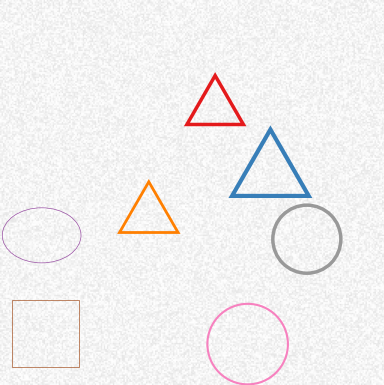[{"shape": "triangle", "thickness": 2.5, "radius": 0.42, "center": [0.559, 0.719]}, {"shape": "triangle", "thickness": 3, "radius": 0.57, "center": [0.702, 0.549]}, {"shape": "oval", "thickness": 0.5, "radius": 0.51, "center": [0.108, 0.389]}, {"shape": "triangle", "thickness": 2, "radius": 0.44, "center": [0.386, 0.44]}, {"shape": "square", "thickness": 0.5, "radius": 0.44, "center": [0.118, 0.135]}, {"shape": "circle", "thickness": 1.5, "radius": 0.52, "center": [0.643, 0.106]}, {"shape": "circle", "thickness": 2.5, "radius": 0.44, "center": [0.797, 0.379]}]